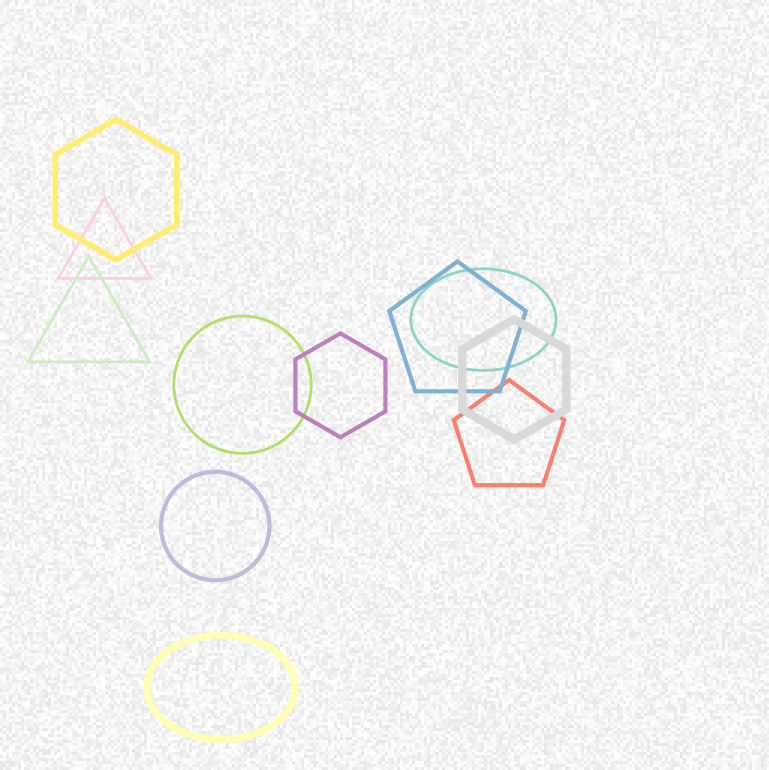[{"shape": "oval", "thickness": 1, "radius": 0.47, "center": [0.628, 0.585]}, {"shape": "oval", "thickness": 2.5, "radius": 0.48, "center": [0.287, 0.107]}, {"shape": "circle", "thickness": 1.5, "radius": 0.35, "center": [0.28, 0.317]}, {"shape": "pentagon", "thickness": 1.5, "radius": 0.38, "center": [0.661, 0.431]}, {"shape": "pentagon", "thickness": 1.5, "radius": 0.47, "center": [0.594, 0.567]}, {"shape": "circle", "thickness": 1, "radius": 0.45, "center": [0.315, 0.5]}, {"shape": "triangle", "thickness": 1, "radius": 0.35, "center": [0.136, 0.673]}, {"shape": "hexagon", "thickness": 3, "radius": 0.39, "center": [0.668, 0.507]}, {"shape": "hexagon", "thickness": 1.5, "radius": 0.34, "center": [0.442, 0.5]}, {"shape": "triangle", "thickness": 1, "radius": 0.46, "center": [0.115, 0.576]}, {"shape": "hexagon", "thickness": 2, "radius": 0.46, "center": [0.151, 0.754]}]